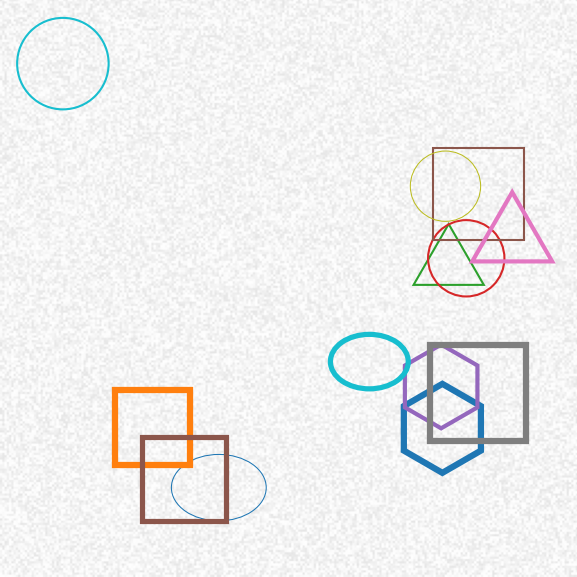[{"shape": "oval", "thickness": 0.5, "radius": 0.41, "center": [0.379, 0.155]}, {"shape": "hexagon", "thickness": 3, "radius": 0.39, "center": [0.766, 0.257]}, {"shape": "square", "thickness": 3, "radius": 0.33, "center": [0.264, 0.259]}, {"shape": "triangle", "thickness": 1, "radius": 0.35, "center": [0.777, 0.541]}, {"shape": "circle", "thickness": 1, "radius": 0.33, "center": [0.807, 0.552]}, {"shape": "hexagon", "thickness": 2, "radius": 0.36, "center": [0.764, 0.33]}, {"shape": "square", "thickness": 2.5, "radius": 0.36, "center": [0.319, 0.169]}, {"shape": "square", "thickness": 1, "radius": 0.4, "center": [0.828, 0.664]}, {"shape": "triangle", "thickness": 2, "radius": 0.4, "center": [0.887, 0.586]}, {"shape": "square", "thickness": 3, "radius": 0.42, "center": [0.827, 0.319]}, {"shape": "circle", "thickness": 0.5, "radius": 0.3, "center": [0.771, 0.677]}, {"shape": "circle", "thickness": 1, "radius": 0.4, "center": [0.109, 0.889]}, {"shape": "oval", "thickness": 2.5, "radius": 0.34, "center": [0.64, 0.373]}]